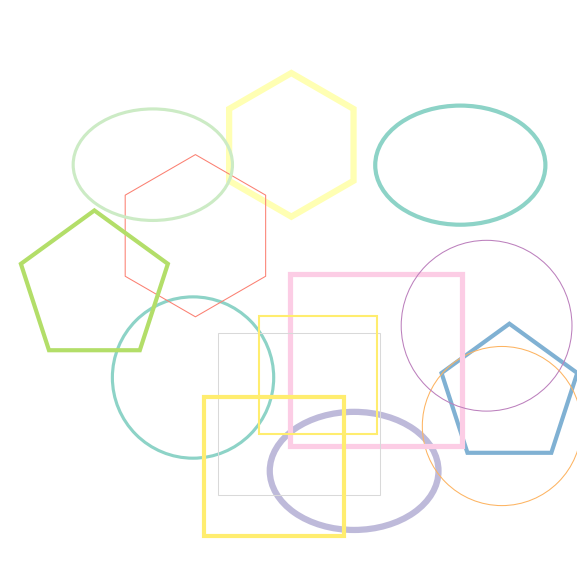[{"shape": "circle", "thickness": 1.5, "radius": 0.7, "center": [0.334, 0.345]}, {"shape": "oval", "thickness": 2, "radius": 0.74, "center": [0.797, 0.713]}, {"shape": "hexagon", "thickness": 3, "radius": 0.62, "center": [0.504, 0.748]}, {"shape": "oval", "thickness": 3, "radius": 0.73, "center": [0.613, 0.184]}, {"shape": "hexagon", "thickness": 0.5, "radius": 0.7, "center": [0.338, 0.591]}, {"shape": "pentagon", "thickness": 2, "radius": 0.62, "center": [0.882, 0.315]}, {"shape": "circle", "thickness": 0.5, "radius": 0.69, "center": [0.869, 0.261]}, {"shape": "pentagon", "thickness": 2, "radius": 0.67, "center": [0.163, 0.501]}, {"shape": "square", "thickness": 2.5, "radius": 0.74, "center": [0.651, 0.375]}, {"shape": "square", "thickness": 0.5, "radius": 0.7, "center": [0.518, 0.282]}, {"shape": "circle", "thickness": 0.5, "radius": 0.74, "center": [0.843, 0.435]}, {"shape": "oval", "thickness": 1.5, "radius": 0.69, "center": [0.265, 0.714]}, {"shape": "square", "thickness": 1, "radius": 0.51, "center": [0.551, 0.35]}, {"shape": "square", "thickness": 2, "radius": 0.6, "center": [0.475, 0.192]}]